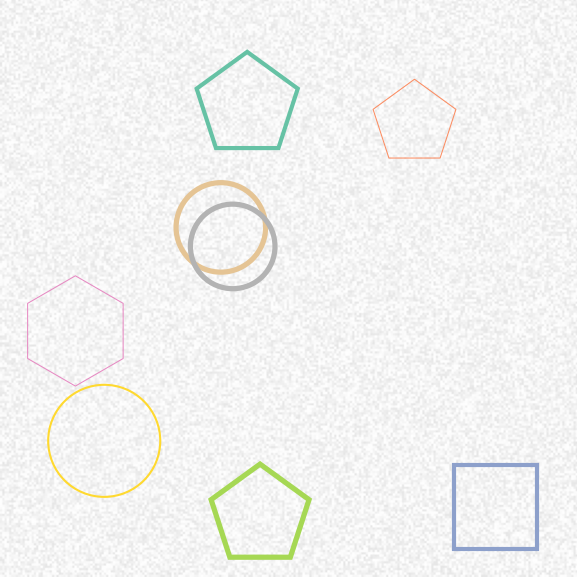[{"shape": "pentagon", "thickness": 2, "radius": 0.46, "center": [0.428, 0.817]}, {"shape": "pentagon", "thickness": 0.5, "radius": 0.38, "center": [0.718, 0.786]}, {"shape": "square", "thickness": 2, "radius": 0.36, "center": [0.858, 0.122]}, {"shape": "hexagon", "thickness": 0.5, "radius": 0.48, "center": [0.131, 0.426]}, {"shape": "pentagon", "thickness": 2.5, "radius": 0.45, "center": [0.45, 0.106]}, {"shape": "circle", "thickness": 1, "radius": 0.49, "center": [0.18, 0.236]}, {"shape": "circle", "thickness": 2.5, "radius": 0.39, "center": [0.382, 0.605]}, {"shape": "circle", "thickness": 2.5, "radius": 0.37, "center": [0.403, 0.572]}]